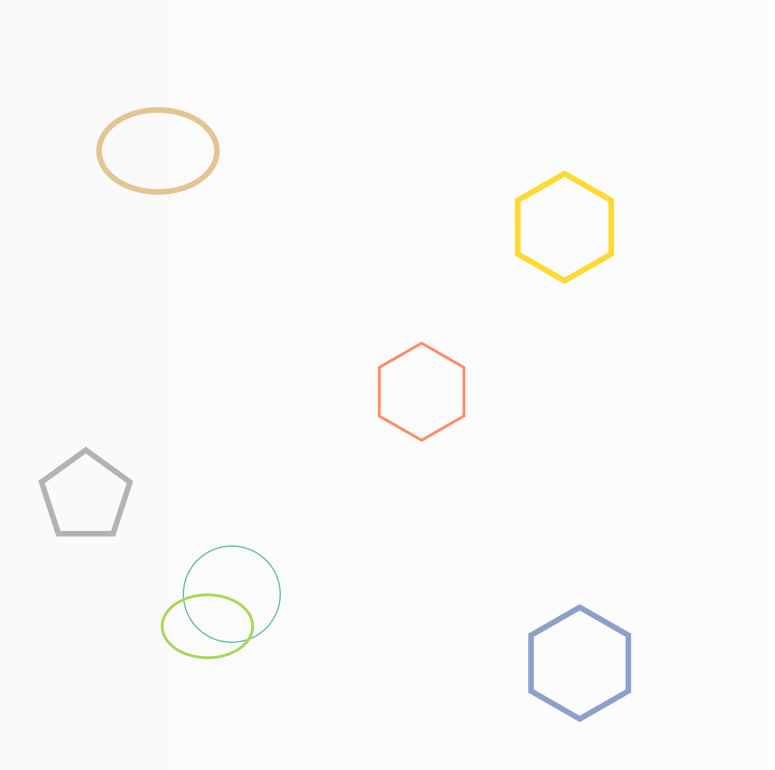[{"shape": "circle", "thickness": 0.5, "radius": 0.31, "center": [0.299, 0.228]}, {"shape": "hexagon", "thickness": 1, "radius": 0.32, "center": [0.544, 0.491]}, {"shape": "hexagon", "thickness": 2, "radius": 0.36, "center": [0.748, 0.139]}, {"shape": "oval", "thickness": 1, "radius": 0.29, "center": [0.268, 0.187]}, {"shape": "hexagon", "thickness": 2, "radius": 0.35, "center": [0.728, 0.705]}, {"shape": "oval", "thickness": 2, "radius": 0.38, "center": [0.204, 0.804]}, {"shape": "pentagon", "thickness": 2, "radius": 0.3, "center": [0.111, 0.355]}]